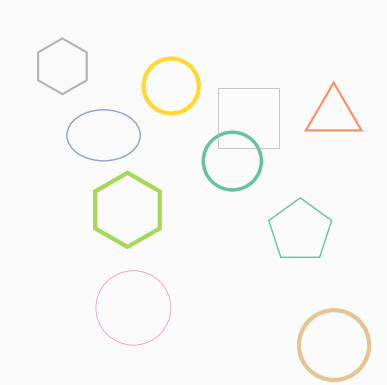[{"shape": "pentagon", "thickness": 1, "radius": 0.43, "center": [0.775, 0.401]}, {"shape": "circle", "thickness": 2.5, "radius": 0.37, "center": [0.6, 0.582]}, {"shape": "triangle", "thickness": 1.5, "radius": 0.41, "center": [0.861, 0.703]}, {"shape": "oval", "thickness": 1, "radius": 0.47, "center": [0.267, 0.649]}, {"shape": "circle", "thickness": 0.5, "radius": 0.48, "center": [0.344, 0.2]}, {"shape": "hexagon", "thickness": 3, "radius": 0.48, "center": [0.329, 0.455]}, {"shape": "circle", "thickness": 3, "radius": 0.36, "center": [0.442, 0.777]}, {"shape": "circle", "thickness": 3, "radius": 0.45, "center": [0.862, 0.104]}, {"shape": "hexagon", "thickness": 1.5, "radius": 0.36, "center": [0.161, 0.828]}, {"shape": "square", "thickness": 0.5, "radius": 0.39, "center": [0.64, 0.693]}]